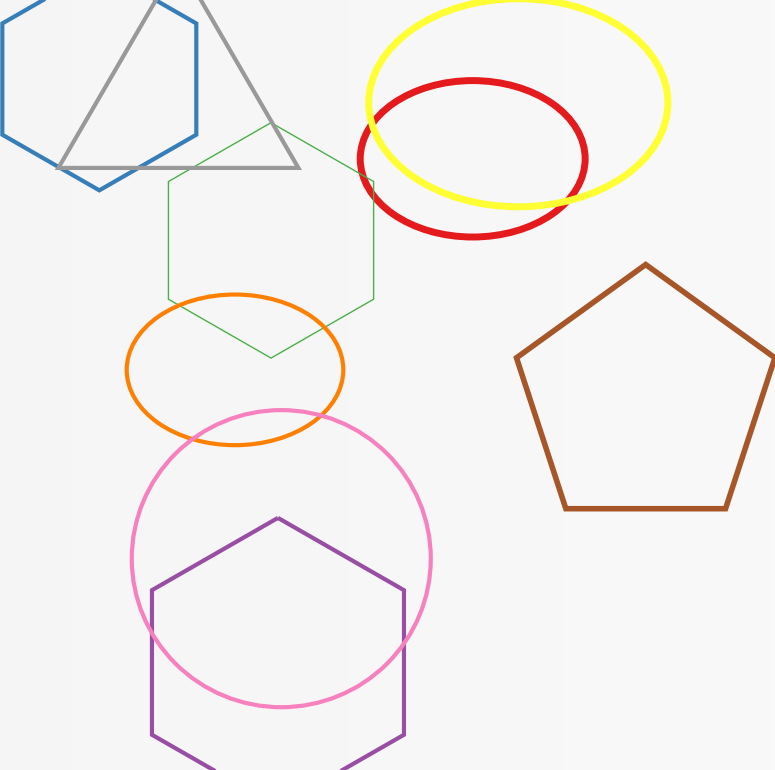[{"shape": "oval", "thickness": 2.5, "radius": 0.73, "center": [0.61, 0.794]}, {"shape": "hexagon", "thickness": 1.5, "radius": 0.72, "center": [0.128, 0.897]}, {"shape": "hexagon", "thickness": 0.5, "radius": 0.76, "center": [0.35, 0.688]}, {"shape": "hexagon", "thickness": 1.5, "radius": 0.94, "center": [0.359, 0.14]}, {"shape": "oval", "thickness": 1.5, "radius": 0.7, "center": [0.303, 0.52]}, {"shape": "oval", "thickness": 2.5, "radius": 0.97, "center": [0.669, 0.867]}, {"shape": "pentagon", "thickness": 2, "radius": 0.88, "center": [0.833, 0.481]}, {"shape": "circle", "thickness": 1.5, "radius": 0.96, "center": [0.363, 0.274]}, {"shape": "triangle", "thickness": 1.5, "radius": 0.89, "center": [0.23, 0.871]}]